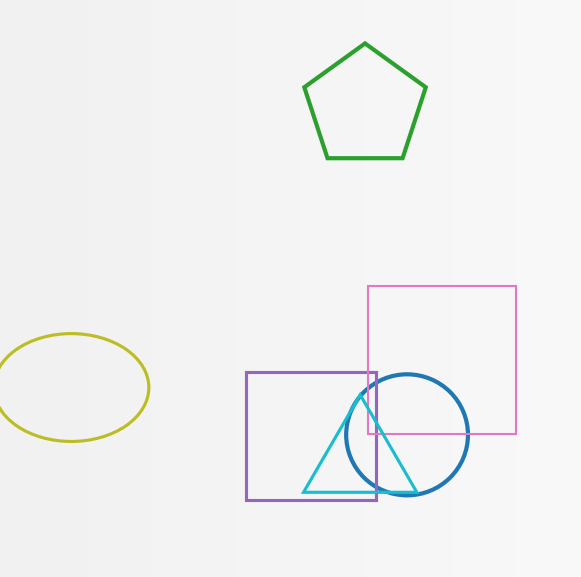[{"shape": "circle", "thickness": 2, "radius": 0.52, "center": [0.7, 0.246]}, {"shape": "pentagon", "thickness": 2, "radius": 0.55, "center": [0.628, 0.814]}, {"shape": "square", "thickness": 1.5, "radius": 0.56, "center": [0.535, 0.244]}, {"shape": "square", "thickness": 1, "radius": 0.64, "center": [0.761, 0.376]}, {"shape": "oval", "thickness": 1.5, "radius": 0.67, "center": [0.123, 0.328]}, {"shape": "triangle", "thickness": 1.5, "radius": 0.56, "center": [0.62, 0.203]}]